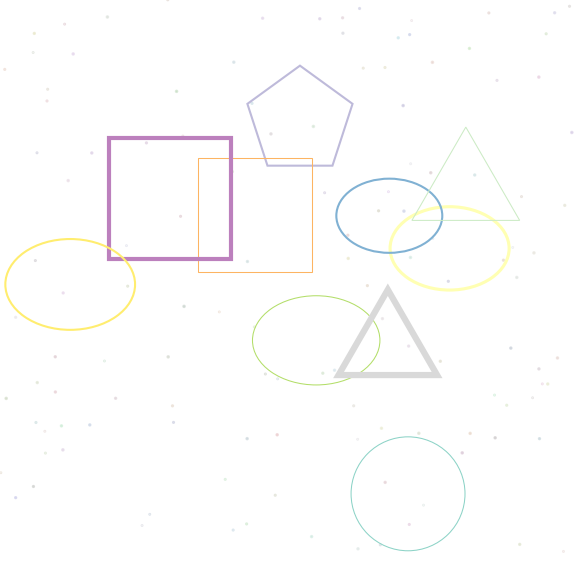[{"shape": "circle", "thickness": 0.5, "radius": 0.49, "center": [0.707, 0.144]}, {"shape": "oval", "thickness": 1.5, "radius": 0.52, "center": [0.779, 0.569]}, {"shape": "pentagon", "thickness": 1, "radius": 0.48, "center": [0.519, 0.79]}, {"shape": "oval", "thickness": 1, "radius": 0.46, "center": [0.674, 0.626]}, {"shape": "square", "thickness": 0.5, "radius": 0.49, "center": [0.442, 0.627]}, {"shape": "oval", "thickness": 0.5, "radius": 0.55, "center": [0.548, 0.41]}, {"shape": "triangle", "thickness": 3, "radius": 0.49, "center": [0.672, 0.399]}, {"shape": "square", "thickness": 2, "radius": 0.52, "center": [0.294, 0.655]}, {"shape": "triangle", "thickness": 0.5, "radius": 0.54, "center": [0.807, 0.671]}, {"shape": "oval", "thickness": 1, "radius": 0.56, "center": [0.122, 0.507]}]